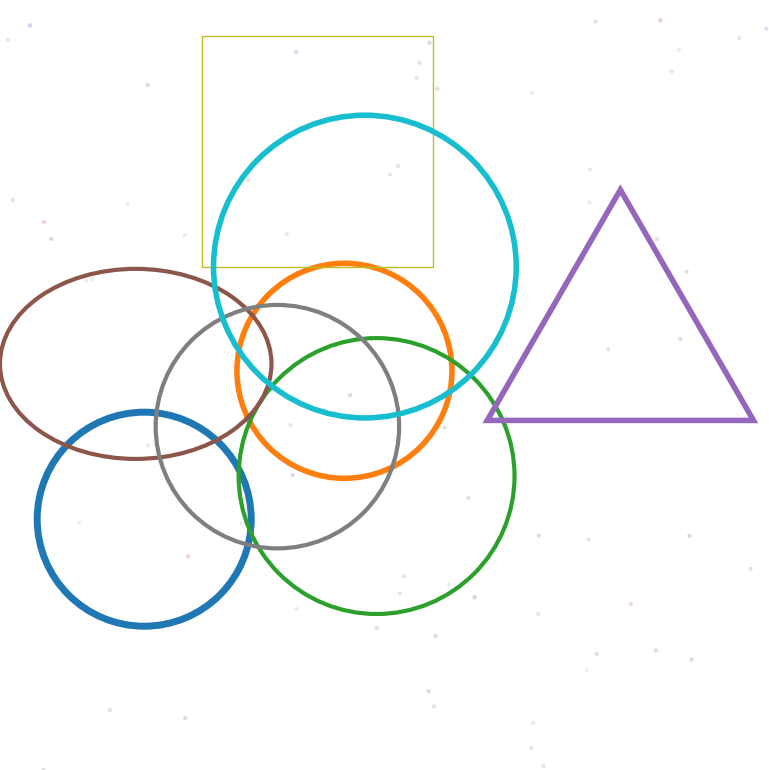[{"shape": "circle", "thickness": 2.5, "radius": 0.69, "center": [0.187, 0.326]}, {"shape": "circle", "thickness": 2, "radius": 0.7, "center": [0.447, 0.518]}, {"shape": "circle", "thickness": 1.5, "radius": 0.9, "center": [0.489, 0.382]}, {"shape": "triangle", "thickness": 2, "radius": 1.0, "center": [0.806, 0.554]}, {"shape": "oval", "thickness": 1.5, "radius": 0.88, "center": [0.176, 0.527]}, {"shape": "circle", "thickness": 1.5, "radius": 0.79, "center": [0.36, 0.446]}, {"shape": "square", "thickness": 0.5, "radius": 0.75, "center": [0.413, 0.803]}, {"shape": "circle", "thickness": 2, "radius": 0.98, "center": [0.474, 0.654]}]